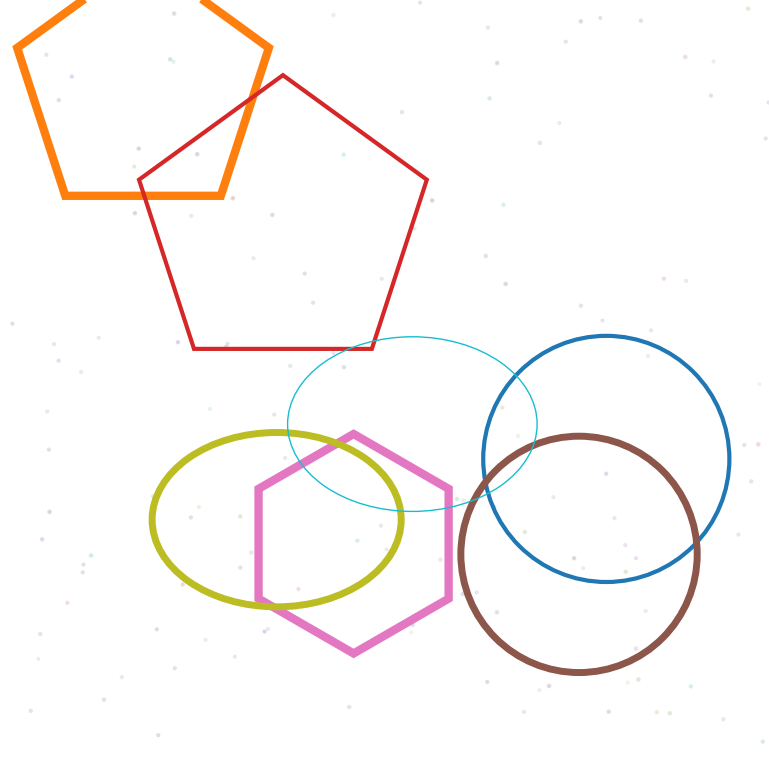[{"shape": "circle", "thickness": 1.5, "radius": 0.8, "center": [0.787, 0.404]}, {"shape": "pentagon", "thickness": 3, "radius": 0.86, "center": [0.186, 0.885]}, {"shape": "pentagon", "thickness": 1.5, "radius": 0.98, "center": [0.367, 0.706]}, {"shape": "circle", "thickness": 2.5, "radius": 0.77, "center": [0.752, 0.28]}, {"shape": "hexagon", "thickness": 3, "radius": 0.71, "center": [0.459, 0.294]}, {"shape": "oval", "thickness": 2.5, "radius": 0.81, "center": [0.359, 0.325]}, {"shape": "oval", "thickness": 0.5, "radius": 0.81, "center": [0.536, 0.449]}]